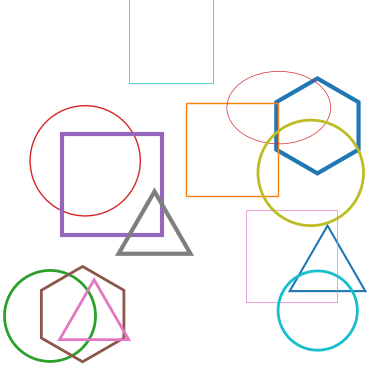[{"shape": "hexagon", "thickness": 3, "radius": 0.62, "center": [0.824, 0.673]}, {"shape": "triangle", "thickness": 1.5, "radius": 0.57, "center": [0.851, 0.301]}, {"shape": "square", "thickness": 1, "radius": 0.6, "center": [0.602, 0.612]}, {"shape": "circle", "thickness": 2, "radius": 0.59, "center": [0.13, 0.179]}, {"shape": "circle", "thickness": 1, "radius": 0.72, "center": [0.221, 0.582]}, {"shape": "oval", "thickness": 0.5, "radius": 0.67, "center": [0.724, 0.721]}, {"shape": "square", "thickness": 3, "radius": 0.65, "center": [0.291, 0.521]}, {"shape": "hexagon", "thickness": 2, "radius": 0.62, "center": [0.215, 0.184]}, {"shape": "triangle", "thickness": 2, "radius": 0.52, "center": [0.244, 0.17]}, {"shape": "square", "thickness": 0.5, "radius": 0.59, "center": [0.758, 0.335]}, {"shape": "triangle", "thickness": 3, "radius": 0.54, "center": [0.401, 0.395]}, {"shape": "circle", "thickness": 2, "radius": 0.69, "center": [0.807, 0.551]}, {"shape": "circle", "thickness": 2, "radius": 0.51, "center": [0.825, 0.193]}, {"shape": "square", "thickness": 0.5, "radius": 0.55, "center": [0.445, 0.894]}]